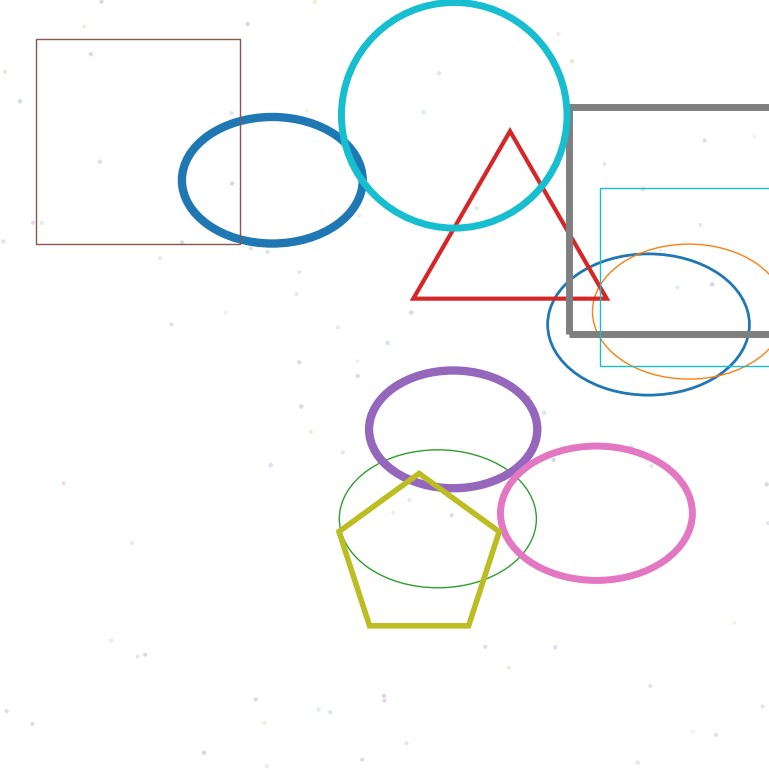[{"shape": "oval", "thickness": 1, "radius": 0.66, "center": [0.842, 0.579]}, {"shape": "oval", "thickness": 3, "radius": 0.59, "center": [0.354, 0.766]}, {"shape": "oval", "thickness": 0.5, "radius": 0.63, "center": [0.895, 0.595]}, {"shape": "oval", "thickness": 0.5, "radius": 0.64, "center": [0.569, 0.326]}, {"shape": "triangle", "thickness": 1.5, "radius": 0.73, "center": [0.662, 0.685]}, {"shape": "oval", "thickness": 3, "radius": 0.55, "center": [0.589, 0.442]}, {"shape": "square", "thickness": 0.5, "radius": 0.66, "center": [0.179, 0.816]}, {"shape": "oval", "thickness": 2.5, "radius": 0.62, "center": [0.775, 0.333]}, {"shape": "square", "thickness": 2.5, "radius": 0.74, "center": [0.886, 0.714]}, {"shape": "pentagon", "thickness": 2, "radius": 0.55, "center": [0.544, 0.276]}, {"shape": "square", "thickness": 0.5, "radius": 0.58, "center": [0.895, 0.64]}, {"shape": "circle", "thickness": 2.5, "radius": 0.73, "center": [0.59, 0.85]}]